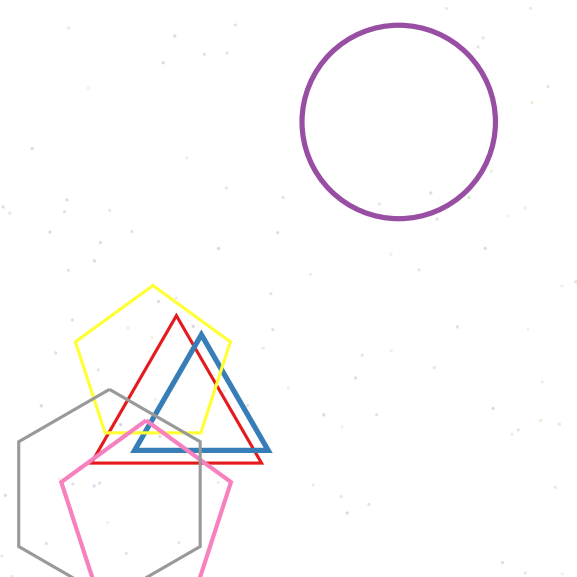[{"shape": "triangle", "thickness": 1.5, "radius": 0.85, "center": [0.305, 0.282]}, {"shape": "triangle", "thickness": 2.5, "radius": 0.67, "center": [0.349, 0.286]}, {"shape": "circle", "thickness": 2.5, "radius": 0.84, "center": [0.69, 0.788]}, {"shape": "pentagon", "thickness": 1.5, "radius": 0.71, "center": [0.265, 0.364]}, {"shape": "pentagon", "thickness": 2, "radius": 0.77, "center": [0.253, 0.117]}, {"shape": "hexagon", "thickness": 1.5, "radius": 0.91, "center": [0.19, 0.144]}]